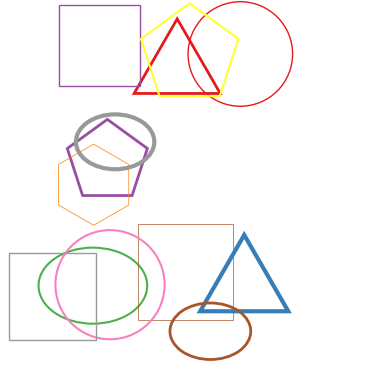[{"shape": "triangle", "thickness": 2, "radius": 0.65, "center": [0.46, 0.822]}, {"shape": "circle", "thickness": 1, "radius": 0.68, "center": [0.624, 0.86]}, {"shape": "triangle", "thickness": 3, "radius": 0.66, "center": [0.634, 0.258]}, {"shape": "oval", "thickness": 1.5, "radius": 0.71, "center": [0.241, 0.258]}, {"shape": "square", "thickness": 1, "radius": 0.53, "center": [0.258, 0.882]}, {"shape": "pentagon", "thickness": 2, "radius": 0.55, "center": [0.279, 0.581]}, {"shape": "hexagon", "thickness": 0.5, "radius": 0.53, "center": [0.243, 0.52]}, {"shape": "pentagon", "thickness": 1.5, "radius": 0.67, "center": [0.493, 0.858]}, {"shape": "square", "thickness": 0.5, "radius": 0.62, "center": [0.481, 0.293]}, {"shape": "oval", "thickness": 2, "radius": 0.52, "center": [0.546, 0.14]}, {"shape": "circle", "thickness": 1.5, "radius": 0.71, "center": [0.286, 0.261]}, {"shape": "square", "thickness": 1, "radius": 0.57, "center": [0.135, 0.23]}, {"shape": "oval", "thickness": 3, "radius": 0.51, "center": [0.299, 0.632]}]